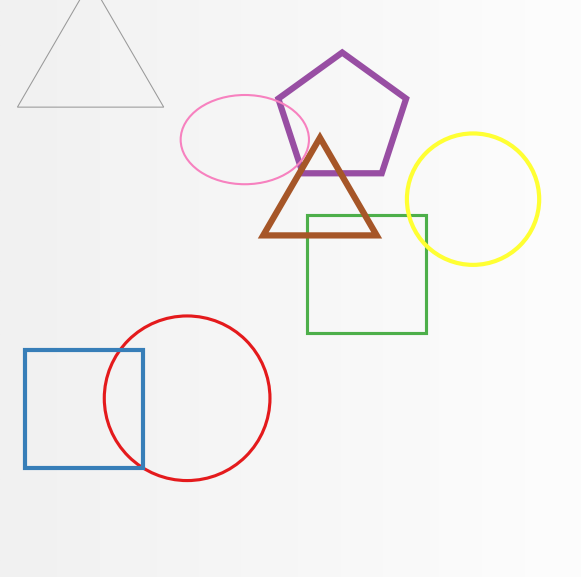[{"shape": "circle", "thickness": 1.5, "radius": 0.71, "center": [0.322, 0.31]}, {"shape": "square", "thickness": 2, "radius": 0.51, "center": [0.145, 0.291]}, {"shape": "square", "thickness": 1.5, "radius": 0.51, "center": [0.63, 0.525]}, {"shape": "pentagon", "thickness": 3, "radius": 0.58, "center": [0.589, 0.793]}, {"shape": "circle", "thickness": 2, "radius": 0.57, "center": [0.814, 0.654]}, {"shape": "triangle", "thickness": 3, "radius": 0.56, "center": [0.55, 0.648]}, {"shape": "oval", "thickness": 1, "radius": 0.55, "center": [0.421, 0.757]}, {"shape": "triangle", "thickness": 0.5, "radius": 0.73, "center": [0.156, 0.886]}]